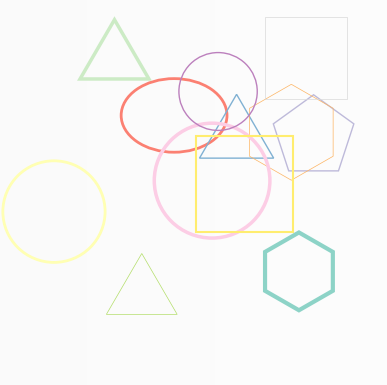[{"shape": "hexagon", "thickness": 3, "radius": 0.51, "center": [0.771, 0.295]}, {"shape": "circle", "thickness": 2, "radius": 0.66, "center": [0.139, 0.45]}, {"shape": "pentagon", "thickness": 1, "radius": 0.55, "center": [0.809, 0.645]}, {"shape": "oval", "thickness": 2, "radius": 0.68, "center": [0.449, 0.7]}, {"shape": "triangle", "thickness": 1, "radius": 0.55, "center": [0.611, 0.644]}, {"shape": "hexagon", "thickness": 0.5, "radius": 0.62, "center": [0.752, 0.656]}, {"shape": "triangle", "thickness": 0.5, "radius": 0.53, "center": [0.366, 0.236]}, {"shape": "circle", "thickness": 2.5, "radius": 0.75, "center": [0.547, 0.531]}, {"shape": "square", "thickness": 0.5, "radius": 0.53, "center": [0.79, 0.849]}, {"shape": "circle", "thickness": 1, "radius": 0.51, "center": [0.563, 0.762]}, {"shape": "triangle", "thickness": 2.5, "radius": 0.51, "center": [0.295, 0.846]}, {"shape": "square", "thickness": 1.5, "radius": 0.63, "center": [0.632, 0.522]}]